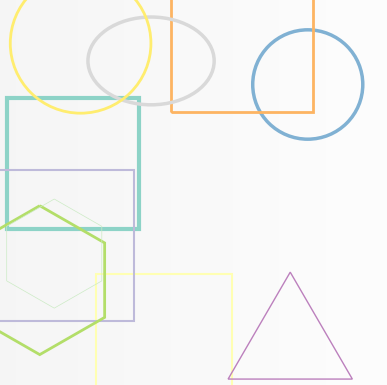[{"shape": "square", "thickness": 3, "radius": 0.85, "center": [0.188, 0.576]}, {"shape": "square", "thickness": 1.5, "radius": 0.88, "center": [0.423, 0.113]}, {"shape": "square", "thickness": 1.5, "radius": 0.98, "center": [0.15, 0.362]}, {"shape": "circle", "thickness": 2.5, "radius": 0.71, "center": [0.794, 0.78]}, {"shape": "square", "thickness": 2, "radius": 0.92, "center": [0.624, 0.892]}, {"shape": "hexagon", "thickness": 2, "radius": 0.97, "center": [0.103, 0.272]}, {"shape": "oval", "thickness": 2.5, "radius": 0.81, "center": [0.39, 0.842]}, {"shape": "triangle", "thickness": 1, "radius": 0.93, "center": [0.749, 0.108]}, {"shape": "hexagon", "thickness": 0.5, "radius": 0.71, "center": [0.14, 0.341]}, {"shape": "circle", "thickness": 2, "radius": 0.91, "center": [0.208, 0.887]}]